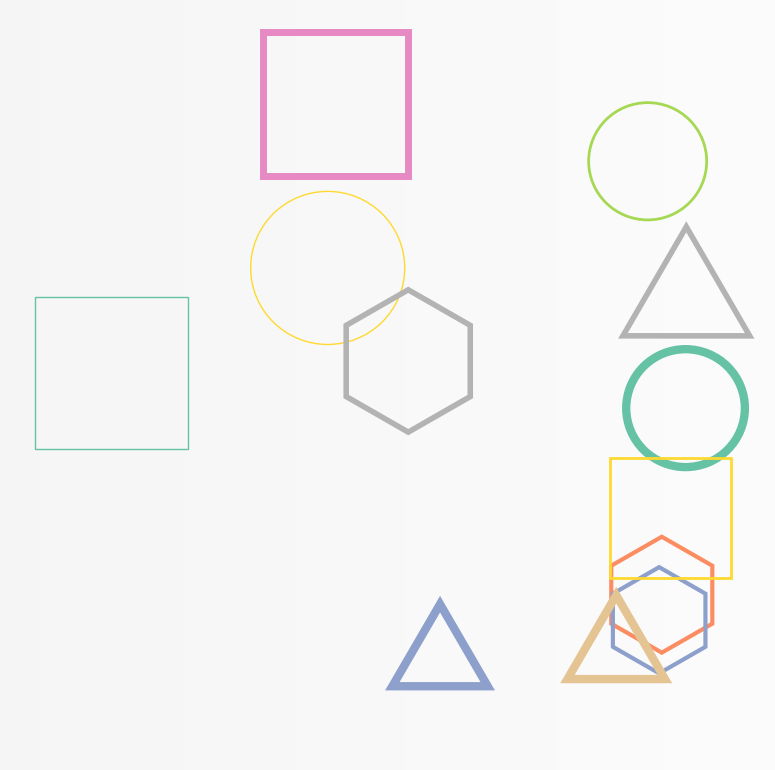[{"shape": "circle", "thickness": 3, "radius": 0.38, "center": [0.885, 0.47]}, {"shape": "square", "thickness": 0.5, "radius": 0.49, "center": [0.144, 0.515]}, {"shape": "hexagon", "thickness": 1.5, "radius": 0.38, "center": [0.854, 0.228]}, {"shape": "triangle", "thickness": 3, "radius": 0.36, "center": [0.568, 0.144]}, {"shape": "hexagon", "thickness": 1.5, "radius": 0.34, "center": [0.851, 0.194]}, {"shape": "square", "thickness": 2.5, "radius": 0.47, "center": [0.433, 0.865]}, {"shape": "circle", "thickness": 1, "radius": 0.38, "center": [0.836, 0.791]}, {"shape": "circle", "thickness": 0.5, "radius": 0.5, "center": [0.423, 0.652]}, {"shape": "square", "thickness": 1, "radius": 0.39, "center": [0.865, 0.327]}, {"shape": "triangle", "thickness": 3, "radius": 0.36, "center": [0.795, 0.154]}, {"shape": "triangle", "thickness": 2, "radius": 0.47, "center": [0.886, 0.611]}, {"shape": "hexagon", "thickness": 2, "radius": 0.46, "center": [0.527, 0.531]}]